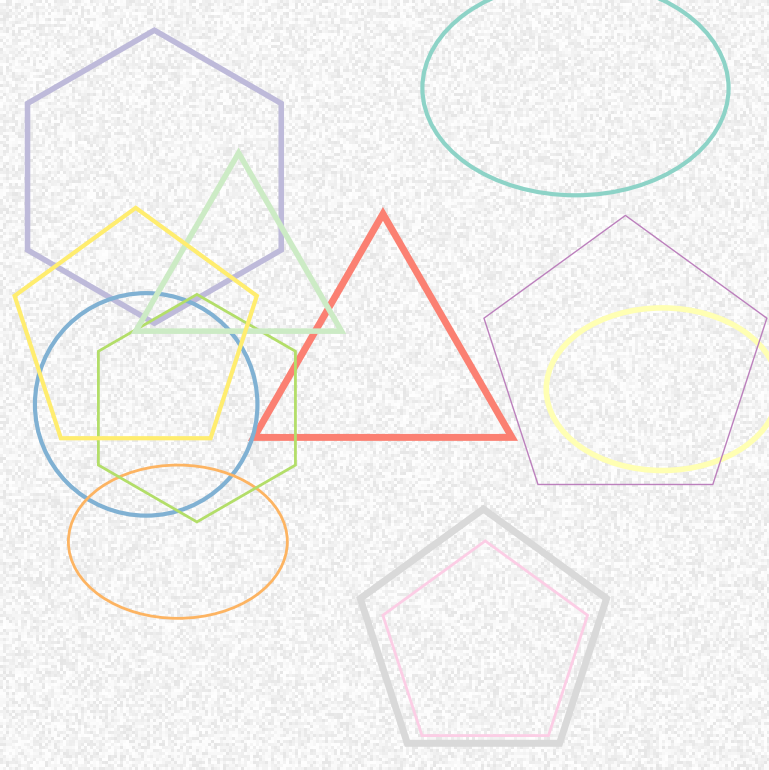[{"shape": "oval", "thickness": 1.5, "radius": 0.99, "center": [0.747, 0.886]}, {"shape": "oval", "thickness": 2, "radius": 0.75, "center": [0.86, 0.495]}, {"shape": "hexagon", "thickness": 2, "radius": 0.95, "center": [0.2, 0.771]}, {"shape": "triangle", "thickness": 2.5, "radius": 0.97, "center": [0.497, 0.529]}, {"shape": "circle", "thickness": 1.5, "radius": 0.72, "center": [0.19, 0.475]}, {"shape": "oval", "thickness": 1, "radius": 0.71, "center": [0.231, 0.296]}, {"shape": "hexagon", "thickness": 1, "radius": 0.74, "center": [0.256, 0.47]}, {"shape": "pentagon", "thickness": 1, "radius": 0.7, "center": [0.63, 0.158]}, {"shape": "pentagon", "thickness": 2.5, "radius": 0.84, "center": [0.628, 0.171]}, {"shape": "pentagon", "thickness": 0.5, "radius": 0.97, "center": [0.812, 0.527]}, {"shape": "triangle", "thickness": 2, "radius": 0.77, "center": [0.31, 0.647]}, {"shape": "pentagon", "thickness": 1.5, "radius": 0.83, "center": [0.176, 0.565]}]